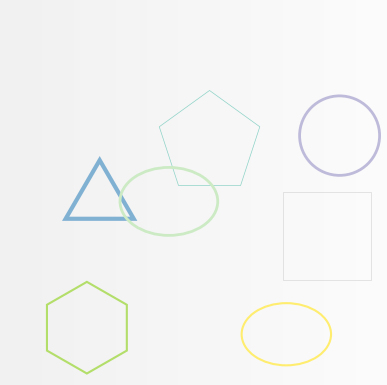[{"shape": "pentagon", "thickness": 0.5, "radius": 0.68, "center": [0.541, 0.629]}, {"shape": "circle", "thickness": 2, "radius": 0.52, "center": [0.876, 0.648]}, {"shape": "triangle", "thickness": 3, "radius": 0.51, "center": [0.257, 0.482]}, {"shape": "hexagon", "thickness": 1.5, "radius": 0.6, "center": [0.224, 0.149]}, {"shape": "square", "thickness": 0.5, "radius": 0.57, "center": [0.844, 0.388]}, {"shape": "oval", "thickness": 2, "radius": 0.63, "center": [0.436, 0.477]}, {"shape": "oval", "thickness": 1.5, "radius": 0.58, "center": [0.739, 0.132]}]